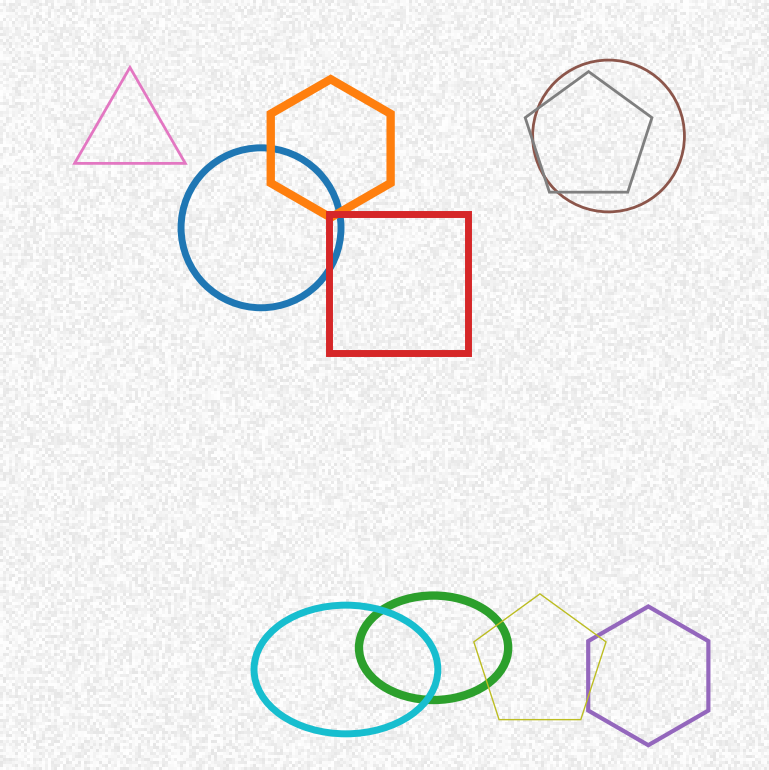[{"shape": "circle", "thickness": 2.5, "radius": 0.52, "center": [0.339, 0.704]}, {"shape": "hexagon", "thickness": 3, "radius": 0.45, "center": [0.429, 0.807]}, {"shape": "oval", "thickness": 3, "radius": 0.48, "center": [0.563, 0.159]}, {"shape": "square", "thickness": 2.5, "radius": 0.45, "center": [0.518, 0.632]}, {"shape": "hexagon", "thickness": 1.5, "radius": 0.45, "center": [0.842, 0.122]}, {"shape": "circle", "thickness": 1, "radius": 0.49, "center": [0.79, 0.823]}, {"shape": "triangle", "thickness": 1, "radius": 0.42, "center": [0.169, 0.829]}, {"shape": "pentagon", "thickness": 1, "radius": 0.43, "center": [0.764, 0.82]}, {"shape": "pentagon", "thickness": 0.5, "radius": 0.45, "center": [0.701, 0.138]}, {"shape": "oval", "thickness": 2.5, "radius": 0.6, "center": [0.449, 0.131]}]